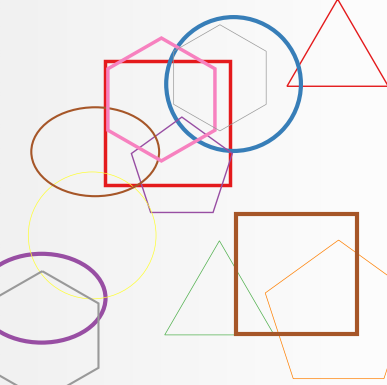[{"shape": "triangle", "thickness": 1, "radius": 0.75, "center": [0.871, 0.851]}, {"shape": "square", "thickness": 2.5, "radius": 0.8, "center": [0.432, 0.68]}, {"shape": "circle", "thickness": 3, "radius": 0.87, "center": [0.603, 0.782]}, {"shape": "triangle", "thickness": 0.5, "radius": 0.81, "center": [0.566, 0.212]}, {"shape": "oval", "thickness": 3, "radius": 0.82, "center": [0.108, 0.225]}, {"shape": "pentagon", "thickness": 1, "radius": 0.68, "center": [0.469, 0.559]}, {"shape": "pentagon", "thickness": 0.5, "radius": 1.0, "center": [0.874, 0.177]}, {"shape": "circle", "thickness": 0.5, "radius": 0.82, "center": [0.238, 0.389]}, {"shape": "oval", "thickness": 1.5, "radius": 0.82, "center": [0.246, 0.606]}, {"shape": "square", "thickness": 3, "radius": 0.78, "center": [0.765, 0.289]}, {"shape": "hexagon", "thickness": 2.5, "radius": 0.8, "center": [0.417, 0.742]}, {"shape": "hexagon", "thickness": 1.5, "radius": 0.84, "center": [0.109, 0.128]}, {"shape": "hexagon", "thickness": 0.5, "radius": 0.69, "center": [0.568, 0.798]}]